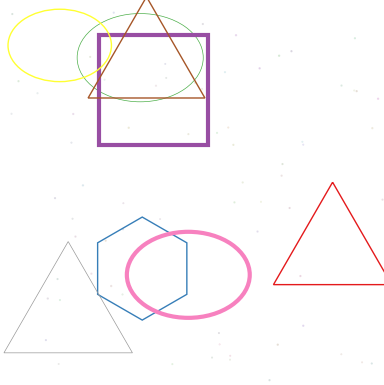[{"shape": "triangle", "thickness": 1, "radius": 0.89, "center": [0.864, 0.349]}, {"shape": "hexagon", "thickness": 1, "radius": 0.67, "center": [0.369, 0.302]}, {"shape": "oval", "thickness": 0.5, "radius": 0.82, "center": [0.364, 0.85]}, {"shape": "square", "thickness": 3, "radius": 0.71, "center": [0.399, 0.766]}, {"shape": "oval", "thickness": 1, "radius": 0.67, "center": [0.155, 0.882]}, {"shape": "triangle", "thickness": 1, "radius": 0.88, "center": [0.381, 0.833]}, {"shape": "oval", "thickness": 3, "radius": 0.8, "center": [0.489, 0.286]}, {"shape": "triangle", "thickness": 0.5, "radius": 0.96, "center": [0.177, 0.18]}]